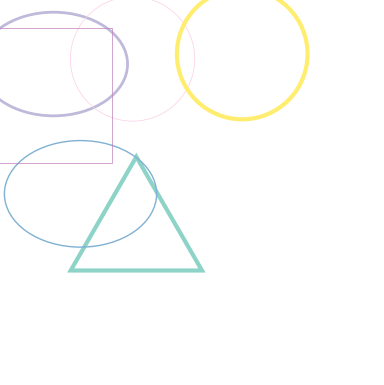[{"shape": "triangle", "thickness": 3, "radius": 0.98, "center": [0.354, 0.396]}, {"shape": "oval", "thickness": 2, "radius": 0.96, "center": [0.139, 0.834]}, {"shape": "oval", "thickness": 1, "radius": 0.99, "center": [0.209, 0.497]}, {"shape": "circle", "thickness": 0.5, "radius": 0.81, "center": [0.344, 0.847]}, {"shape": "square", "thickness": 0.5, "radius": 0.87, "center": [0.115, 0.751]}, {"shape": "circle", "thickness": 3, "radius": 0.85, "center": [0.629, 0.86]}]